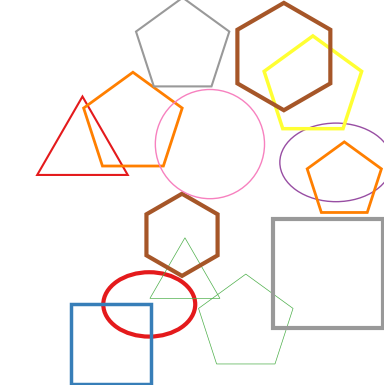[{"shape": "triangle", "thickness": 1.5, "radius": 0.68, "center": [0.214, 0.613]}, {"shape": "oval", "thickness": 3, "radius": 0.6, "center": [0.388, 0.209]}, {"shape": "square", "thickness": 2.5, "radius": 0.52, "center": [0.288, 0.106]}, {"shape": "pentagon", "thickness": 0.5, "radius": 0.65, "center": [0.638, 0.159]}, {"shape": "triangle", "thickness": 0.5, "radius": 0.52, "center": [0.48, 0.277]}, {"shape": "oval", "thickness": 1, "radius": 0.73, "center": [0.873, 0.578]}, {"shape": "pentagon", "thickness": 2, "radius": 0.51, "center": [0.894, 0.53]}, {"shape": "pentagon", "thickness": 2, "radius": 0.67, "center": [0.345, 0.678]}, {"shape": "pentagon", "thickness": 2.5, "radius": 0.67, "center": [0.813, 0.773]}, {"shape": "hexagon", "thickness": 3, "radius": 0.53, "center": [0.473, 0.39]}, {"shape": "hexagon", "thickness": 3, "radius": 0.7, "center": [0.737, 0.853]}, {"shape": "circle", "thickness": 1, "radius": 0.71, "center": [0.545, 0.626]}, {"shape": "square", "thickness": 3, "radius": 0.71, "center": [0.852, 0.29]}, {"shape": "pentagon", "thickness": 1.5, "radius": 0.64, "center": [0.474, 0.879]}]